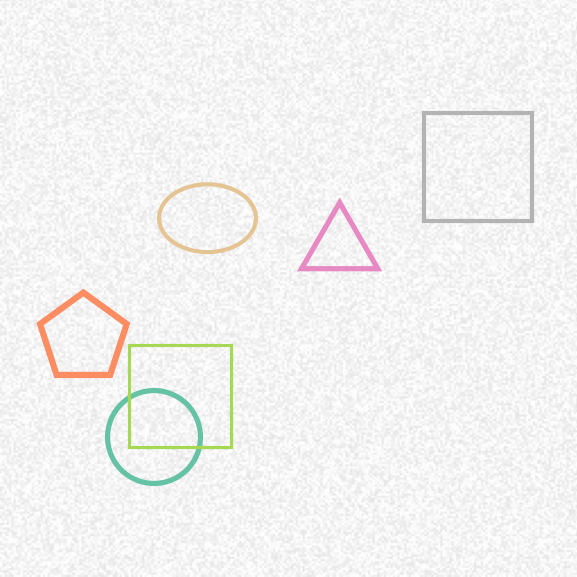[{"shape": "circle", "thickness": 2.5, "radius": 0.4, "center": [0.267, 0.242]}, {"shape": "pentagon", "thickness": 3, "radius": 0.39, "center": [0.144, 0.414]}, {"shape": "triangle", "thickness": 2.5, "radius": 0.38, "center": [0.588, 0.572]}, {"shape": "square", "thickness": 1.5, "radius": 0.44, "center": [0.312, 0.314]}, {"shape": "oval", "thickness": 2, "radius": 0.42, "center": [0.359, 0.621]}, {"shape": "square", "thickness": 2, "radius": 0.47, "center": [0.827, 0.71]}]